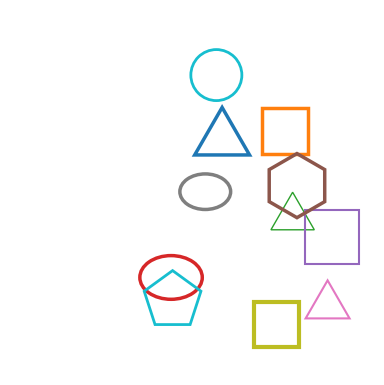[{"shape": "triangle", "thickness": 2.5, "radius": 0.41, "center": [0.577, 0.639]}, {"shape": "square", "thickness": 2.5, "radius": 0.3, "center": [0.74, 0.66]}, {"shape": "triangle", "thickness": 1, "radius": 0.33, "center": [0.76, 0.436]}, {"shape": "oval", "thickness": 2.5, "radius": 0.41, "center": [0.444, 0.279]}, {"shape": "square", "thickness": 1.5, "radius": 0.35, "center": [0.862, 0.384]}, {"shape": "hexagon", "thickness": 2.5, "radius": 0.42, "center": [0.771, 0.518]}, {"shape": "triangle", "thickness": 1.5, "radius": 0.33, "center": [0.851, 0.206]}, {"shape": "oval", "thickness": 2.5, "radius": 0.33, "center": [0.533, 0.502]}, {"shape": "square", "thickness": 3, "radius": 0.29, "center": [0.718, 0.156]}, {"shape": "circle", "thickness": 2, "radius": 0.33, "center": [0.562, 0.805]}, {"shape": "pentagon", "thickness": 2, "radius": 0.39, "center": [0.448, 0.22]}]